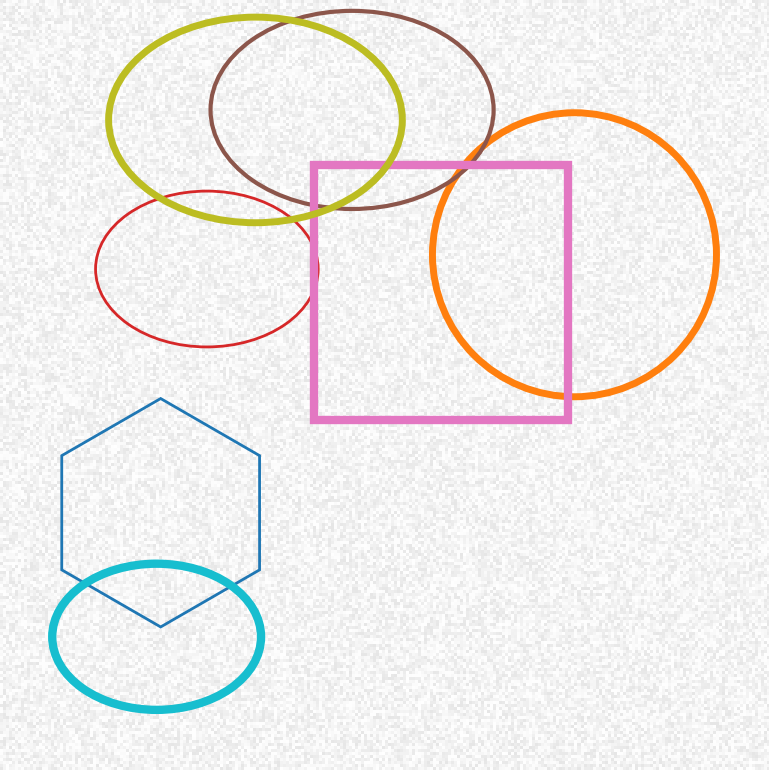[{"shape": "hexagon", "thickness": 1, "radius": 0.74, "center": [0.209, 0.334]}, {"shape": "circle", "thickness": 2.5, "radius": 0.92, "center": [0.746, 0.669]}, {"shape": "oval", "thickness": 1, "radius": 0.72, "center": [0.269, 0.651]}, {"shape": "oval", "thickness": 1.5, "radius": 0.92, "center": [0.457, 0.857]}, {"shape": "square", "thickness": 3, "radius": 0.83, "center": [0.573, 0.62]}, {"shape": "oval", "thickness": 2.5, "radius": 0.95, "center": [0.332, 0.844]}, {"shape": "oval", "thickness": 3, "radius": 0.68, "center": [0.203, 0.173]}]